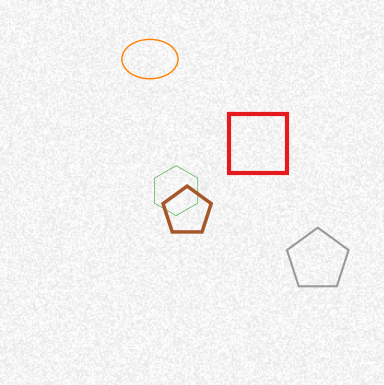[{"shape": "square", "thickness": 3, "radius": 0.38, "center": [0.67, 0.627]}, {"shape": "hexagon", "thickness": 0.5, "radius": 0.32, "center": [0.457, 0.505]}, {"shape": "oval", "thickness": 1, "radius": 0.37, "center": [0.39, 0.847]}, {"shape": "pentagon", "thickness": 2.5, "radius": 0.33, "center": [0.486, 0.451]}, {"shape": "pentagon", "thickness": 1.5, "radius": 0.42, "center": [0.825, 0.324]}]